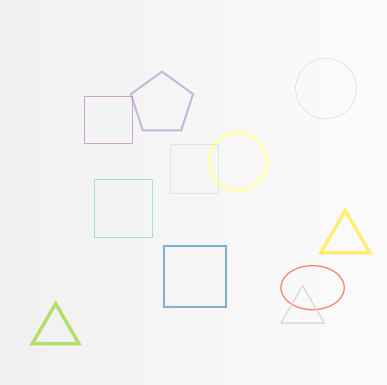[{"shape": "square", "thickness": 0.5, "radius": 0.38, "center": [0.318, 0.46]}, {"shape": "circle", "thickness": 2.5, "radius": 0.37, "center": [0.613, 0.581]}, {"shape": "pentagon", "thickness": 1.5, "radius": 0.42, "center": [0.418, 0.73]}, {"shape": "oval", "thickness": 1, "radius": 0.41, "center": [0.807, 0.253]}, {"shape": "square", "thickness": 1.5, "radius": 0.39, "center": [0.503, 0.281]}, {"shape": "triangle", "thickness": 2.5, "radius": 0.35, "center": [0.144, 0.142]}, {"shape": "circle", "thickness": 0.5, "radius": 0.39, "center": [0.842, 0.77]}, {"shape": "triangle", "thickness": 1, "radius": 0.32, "center": [0.781, 0.193]}, {"shape": "square", "thickness": 0.5, "radius": 0.31, "center": [0.279, 0.689]}, {"shape": "square", "thickness": 0.5, "radius": 0.31, "center": [0.501, 0.562]}, {"shape": "triangle", "thickness": 2.5, "radius": 0.37, "center": [0.891, 0.38]}]